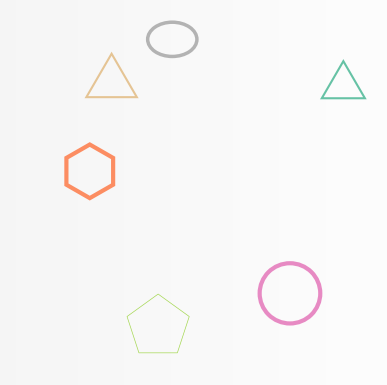[{"shape": "triangle", "thickness": 1.5, "radius": 0.32, "center": [0.886, 0.777]}, {"shape": "hexagon", "thickness": 3, "radius": 0.35, "center": [0.232, 0.555]}, {"shape": "circle", "thickness": 3, "radius": 0.39, "center": [0.748, 0.238]}, {"shape": "pentagon", "thickness": 0.5, "radius": 0.42, "center": [0.408, 0.152]}, {"shape": "triangle", "thickness": 1.5, "radius": 0.38, "center": [0.288, 0.785]}, {"shape": "oval", "thickness": 2.5, "radius": 0.32, "center": [0.445, 0.898]}]